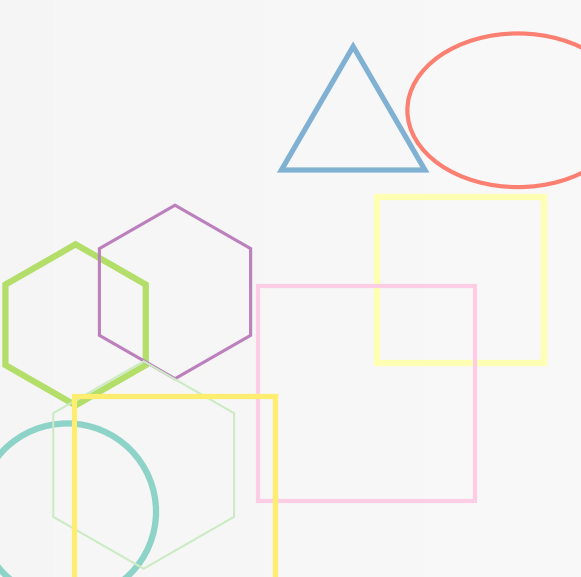[{"shape": "circle", "thickness": 3, "radius": 0.76, "center": [0.116, 0.113]}, {"shape": "square", "thickness": 3, "radius": 0.72, "center": [0.791, 0.515]}, {"shape": "oval", "thickness": 2, "radius": 0.95, "center": [0.891, 0.808]}, {"shape": "triangle", "thickness": 2.5, "radius": 0.71, "center": [0.608, 0.776]}, {"shape": "hexagon", "thickness": 3, "radius": 0.7, "center": [0.13, 0.437]}, {"shape": "square", "thickness": 2, "radius": 0.93, "center": [0.63, 0.318]}, {"shape": "hexagon", "thickness": 1.5, "radius": 0.75, "center": [0.301, 0.494]}, {"shape": "hexagon", "thickness": 1, "radius": 0.9, "center": [0.247, 0.194]}, {"shape": "square", "thickness": 2.5, "radius": 0.86, "center": [0.3, 0.141]}]